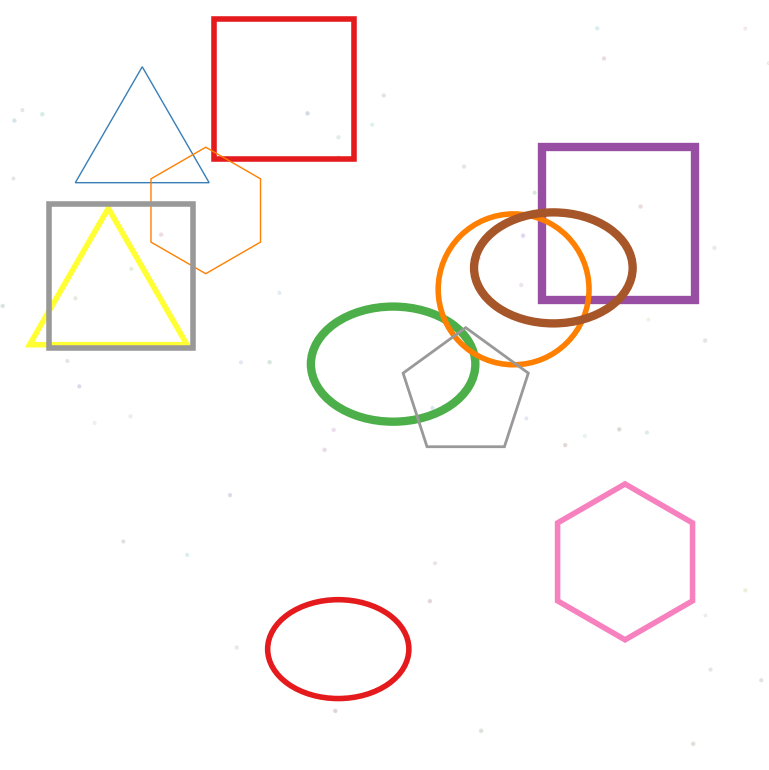[{"shape": "square", "thickness": 2, "radius": 0.45, "center": [0.368, 0.885]}, {"shape": "oval", "thickness": 2, "radius": 0.46, "center": [0.439, 0.157]}, {"shape": "triangle", "thickness": 0.5, "radius": 0.5, "center": [0.185, 0.813]}, {"shape": "oval", "thickness": 3, "radius": 0.53, "center": [0.511, 0.527]}, {"shape": "square", "thickness": 3, "radius": 0.5, "center": [0.803, 0.71]}, {"shape": "hexagon", "thickness": 0.5, "radius": 0.41, "center": [0.267, 0.727]}, {"shape": "circle", "thickness": 2, "radius": 0.49, "center": [0.667, 0.624]}, {"shape": "triangle", "thickness": 2, "radius": 0.59, "center": [0.141, 0.611]}, {"shape": "oval", "thickness": 3, "radius": 0.51, "center": [0.719, 0.652]}, {"shape": "hexagon", "thickness": 2, "radius": 0.51, "center": [0.812, 0.27]}, {"shape": "square", "thickness": 2, "radius": 0.47, "center": [0.157, 0.641]}, {"shape": "pentagon", "thickness": 1, "radius": 0.43, "center": [0.605, 0.489]}]